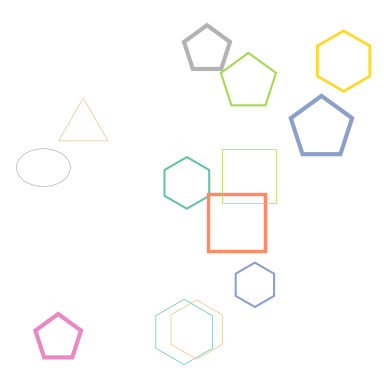[{"shape": "hexagon", "thickness": 1.5, "radius": 0.34, "center": [0.485, 0.525]}, {"shape": "hexagon", "thickness": 0.5, "radius": 0.42, "center": [0.478, 0.138]}, {"shape": "square", "thickness": 2.5, "radius": 0.37, "center": [0.615, 0.423]}, {"shape": "pentagon", "thickness": 3, "radius": 0.42, "center": [0.835, 0.667]}, {"shape": "hexagon", "thickness": 1.5, "radius": 0.29, "center": [0.662, 0.26]}, {"shape": "pentagon", "thickness": 3, "radius": 0.31, "center": [0.151, 0.122]}, {"shape": "square", "thickness": 0.5, "radius": 0.35, "center": [0.646, 0.543]}, {"shape": "pentagon", "thickness": 1.5, "radius": 0.38, "center": [0.645, 0.787]}, {"shape": "hexagon", "thickness": 2, "radius": 0.39, "center": [0.893, 0.841]}, {"shape": "triangle", "thickness": 0.5, "radius": 0.37, "center": [0.216, 0.671]}, {"shape": "hexagon", "thickness": 0.5, "radius": 0.38, "center": [0.511, 0.144]}, {"shape": "pentagon", "thickness": 3, "radius": 0.31, "center": [0.538, 0.872]}, {"shape": "oval", "thickness": 0.5, "radius": 0.35, "center": [0.113, 0.565]}]